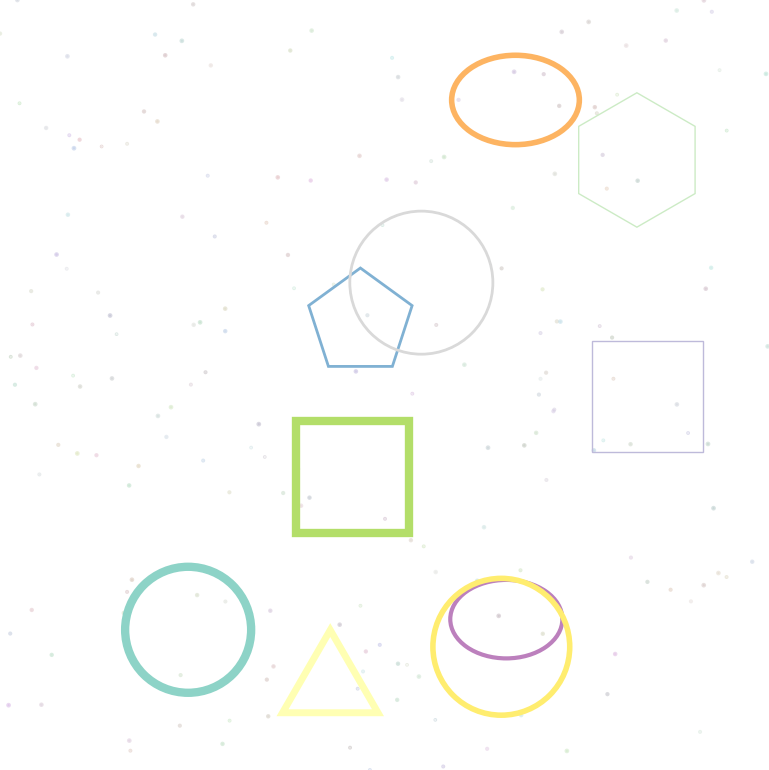[{"shape": "circle", "thickness": 3, "radius": 0.41, "center": [0.244, 0.182]}, {"shape": "triangle", "thickness": 2.5, "radius": 0.36, "center": [0.429, 0.11]}, {"shape": "square", "thickness": 0.5, "radius": 0.36, "center": [0.841, 0.485]}, {"shape": "pentagon", "thickness": 1, "radius": 0.35, "center": [0.468, 0.581]}, {"shape": "oval", "thickness": 2, "radius": 0.41, "center": [0.669, 0.87]}, {"shape": "square", "thickness": 3, "radius": 0.36, "center": [0.458, 0.381]}, {"shape": "circle", "thickness": 1, "radius": 0.46, "center": [0.547, 0.633]}, {"shape": "oval", "thickness": 1.5, "radius": 0.36, "center": [0.658, 0.196]}, {"shape": "hexagon", "thickness": 0.5, "radius": 0.44, "center": [0.827, 0.792]}, {"shape": "circle", "thickness": 2, "radius": 0.44, "center": [0.651, 0.16]}]